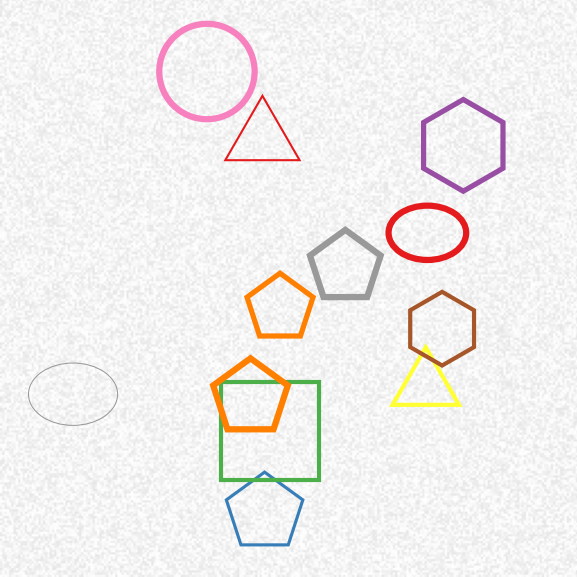[{"shape": "oval", "thickness": 3, "radius": 0.34, "center": [0.74, 0.596]}, {"shape": "triangle", "thickness": 1, "radius": 0.37, "center": [0.454, 0.759]}, {"shape": "pentagon", "thickness": 1.5, "radius": 0.35, "center": [0.458, 0.112]}, {"shape": "square", "thickness": 2, "radius": 0.42, "center": [0.468, 0.253]}, {"shape": "hexagon", "thickness": 2.5, "radius": 0.4, "center": [0.802, 0.747]}, {"shape": "pentagon", "thickness": 2.5, "radius": 0.3, "center": [0.485, 0.466]}, {"shape": "pentagon", "thickness": 3, "radius": 0.34, "center": [0.434, 0.311]}, {"shape": "triangle", "thickness": 2, "radius": 0.33, "center": [0.737, 0.331]}, {"shape": "hexagon", "thickness": 2, "radius": 0.32, "center": [0.766, 0.43]}, {"shape": "circle", "thickness": 3, "radius": 0.41, "center": [0.358, 0.875]}, {"shape": "oval", "thickness": 0.5, "radius": 0.39, "center": [0.126, 0.317]}, {"shape": "pentagon", "thickness": 3, "radius": 0.32, "center": [0.598, 0.537]}]